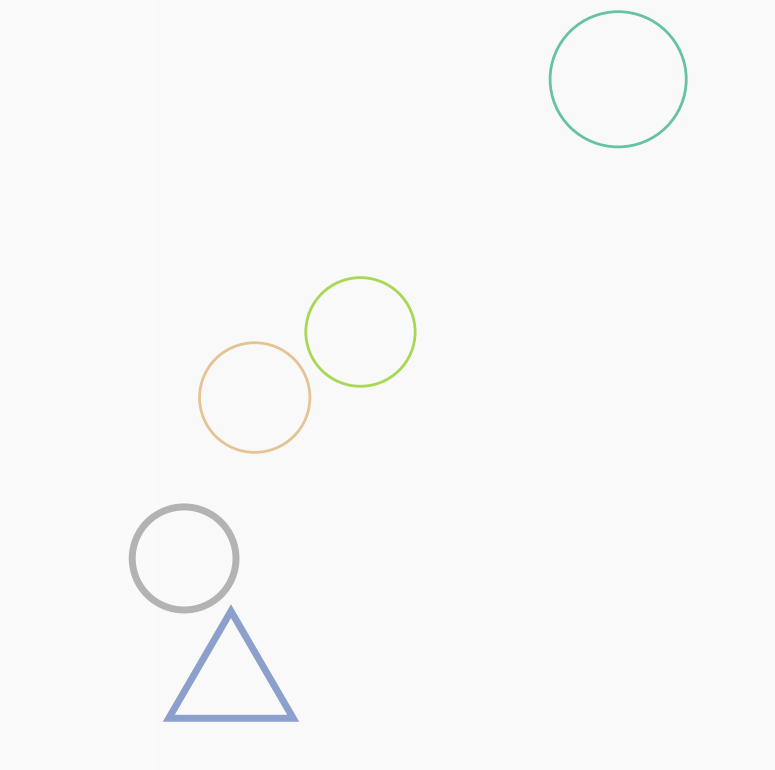[{"shape": "circle", "thickness": 1, "radius": 0.44, "center": [0.798, 0.897]}, {"shape": "triangle", "thickness": 2.5, "radius": 0.46, "center": [0.298, 0.114]}, {"shape": "circle", "thickness": 1, "radius": 0.35, "center": [0.465, 0.569]}, {"shape": "circle", "thickness": 1, "radius": 0.36, "center": [0.329, 0.484]}, {"shape": "circle", "thickness": 2.5, "radius": 0.33, "center": [0.238, 0.275]}]